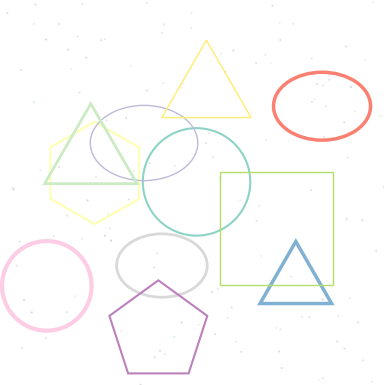[{"shape": "circle", "thickness": 1.5, "radius": 0.7, "center": [0.511, 0.528]}, {"shape": "hexagon", "thickness": 1.5, "radius": 0.67, "center": [0.246, 0.551]}, {"shape": "oval", "thickness": 1, "radius": 0.7, "center": [0.374, 0.629]}, {"shape": "oval", "thickness": 2.5, "radius": 0.63, "center": [0.836, 0.724]}, {"shape": "triangle", "thickness": 2.5, "radius": 0.54, "center": [0.768, 0.265]}, {"shape": "square", "thickness": 1, "radius": 0.73, "center": [0.718, 0.408]}, {"shape": "circle", "thickness": 3, "radius": 0.58, "center": [0.122, 0.258]}, {"shape": "oval", "thickness": 2, "radius": 0.59, "center": [0.421, 0.31]}, {"shape": "pentagon", "thickness": 1.5, "radius": 0.67, "center": [0.411, 0.138]}, {"shape": "triangle", "thickness": 2, "radius": 0.69, "center": [0.236, 0.592]}, {"shape": "triangle", "thickness": 1, "radius": 0.67, "center": [0.536, 0.762]}]